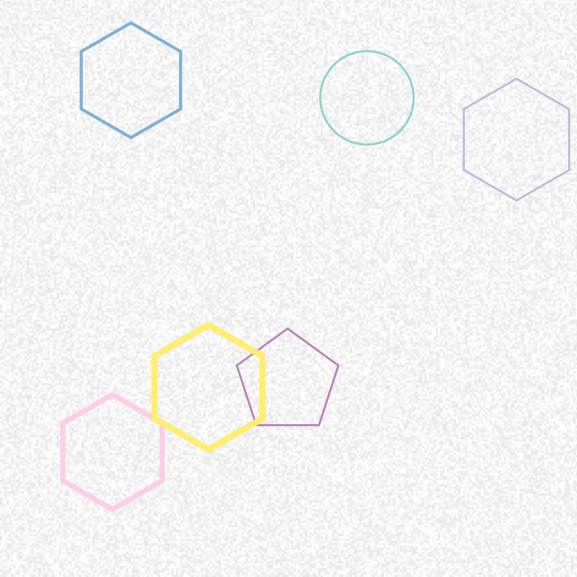[{"shape": "circle", "thickness": 1, "radius": 0.4, "center": [0.635, 0.83]}, {"shape": "hexagon", "thickness": 1, "radius": 0.53, "center": [0.894, 0.757]}, {"shape": "hexagon", "thickness": 1.5, "radius": 0.5, "center": [0.227, 0.86]}, {"shape": "hexagon", "thickness": 2.5, "radius": 0.5, "center": [0.195, 0.216]}, {"shape": "pentagon", "thickness": 1, "radius": 0.46, "center": [0.498, 0.338]}, {"shape": "hexagon", "thickness": 3, "radius": 0.54, "center": [0.361, 0.329]}]